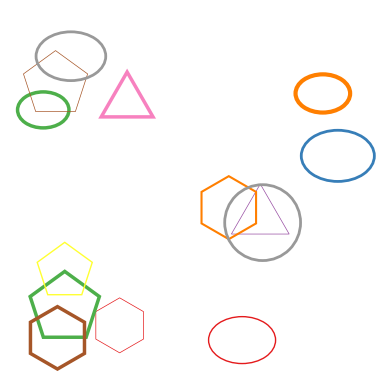[{"shape": "oval", "thickness": 1, "radius": 0.44, "center": [0.629, 0.117]}, {"shape": "hexagon", "thickness": 0.5, "radius": 0.36, "center": [0.311, 0.155]}, {"shape": "oval", "thickness": 2, "radius": 0.47, "center": [0.877, 0.595]}, {"shape": "pentagon", "thickness": 2.5, "radius": 0.47, "center": [0.168, 0.201]}, {"shape": "oval", "thickness": 2.5, "radius": 0.33, "center": [0.112, 0.715]}, {"shape": "triangle", "thickness": 0.5, "radius": 0.43, "center": [0.676, 0.435]}, {"shape": "hexagon", "thickness": 1.5, "radius": 0.41, "center": [0.594, 0.461]}, {"shape": "oval", "thickness": 3, "radius": 0.35, "center": [0.839, 0.757]}, {"shape": "pentagon", "thickness": 1, "radius": 0.38, "center": [0.168, 0.295]}, {"shape": "pentagon", "thickness": 0.5, "radius": 0.44, "center": [0.144, 0.781]}, {"shape": "hexagon", "thickness": 2.5, "radius": 0.41, "center": [0.149, 0.123]}, {"shape": "triangle", "thickness": 2.5, "radius": 0.39, "center": [0.33, 0.735]}, {"shape": "oval", "thickness": 2, "radius": 0.45, "center": [0.184, 0.854]}, {"shape": "circle", "thickness": 2, "radius": 0.49, "center": [0.682, 0.422]}]